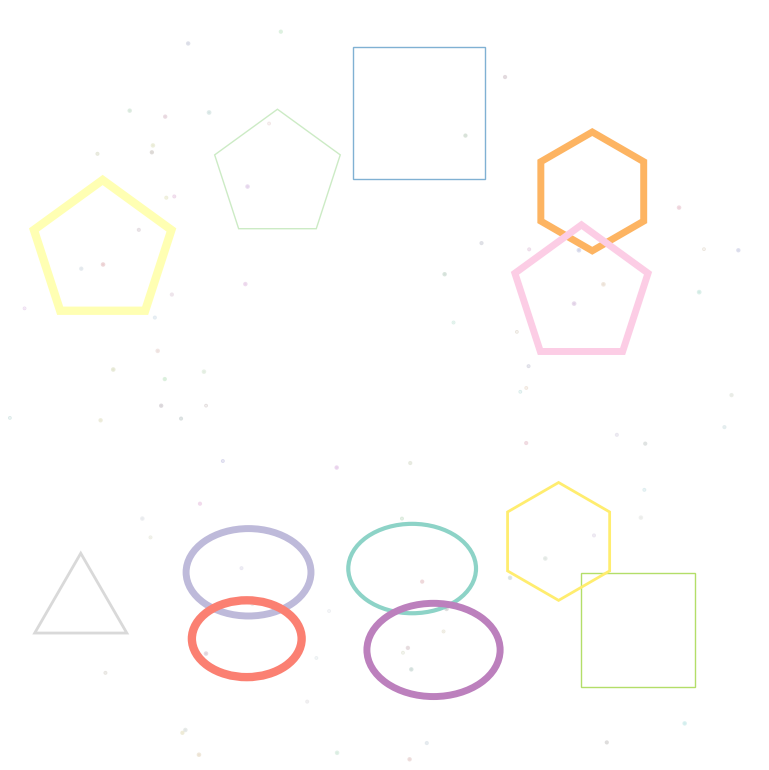[{"shape": "oval", "thickness": 1.5, "radius": 0.41, "center": [0.535, 0.262]}, {"shape": "pentagon", "thickness": 3, "radius": 0.47, "center": [0.133, 0.672]}, {"shape": "oval", "thickness": 2.5, "radius": 0.41, "center": [0.323, 0.257]}, {"shape": "oval", "thickness": 3, "radius": 0.36, "center": [0.32, 0.171]}, {"shape": "square", "thickness": 0.5, "radius": 0.43, "center": [0.544, 0.853]}, {"shape": "hexagon", "thickness": 2.5, "radius": 0.39, "center": [0.769, 0.751]}, {"shape": "square", "thickness": 0.5, "radius": 0.37, "center": [0.829, 0.182]}, {"shape": "pentagon", "thickness": 2.5, "radius": 0.45, "center": [0.755, 0.617]}, {"shape": "triangle", "thickness": 1, "radius": 0.35, "center": [0.105, 0.212]}, {"shape": "oval", "thickness": 2.5, "radius": 0.43, "center": [0.563, 0.156]}, {"shape": "pentagon", "thickness": 0.5, "radius": 0.43, "center": [0.36, 0.772]}, {"shape": "hexagon", "thickness": 1, "radius": 0.38, "center": [0.725, 0.297]}]